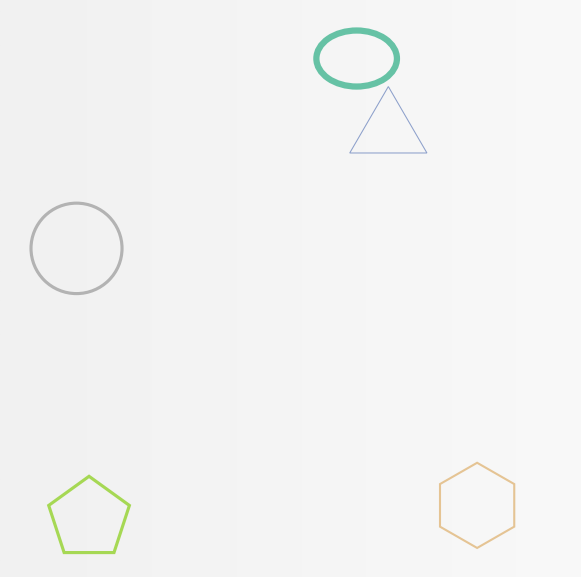[{"shape": "oval", "thickness": 3, "radius": 0.35, "center": [0.614, 0.898]}, {"shape": "triangle", "thickness": 0.5, "radius": 0.38, "center": [0.668, 0.773]}, {"shape": "pentagon", "thickness": 1.5, "radius": 0.36, "center": [0.153, 0.101]}, {"shape": "hexagon", "thickness": 1, "radius": 0.37, "center": [0.821, 0.124]}, {"shape": "circle", "thickness": 1.5, "radius": 0.39, "center": [0.132, 0.569]}]